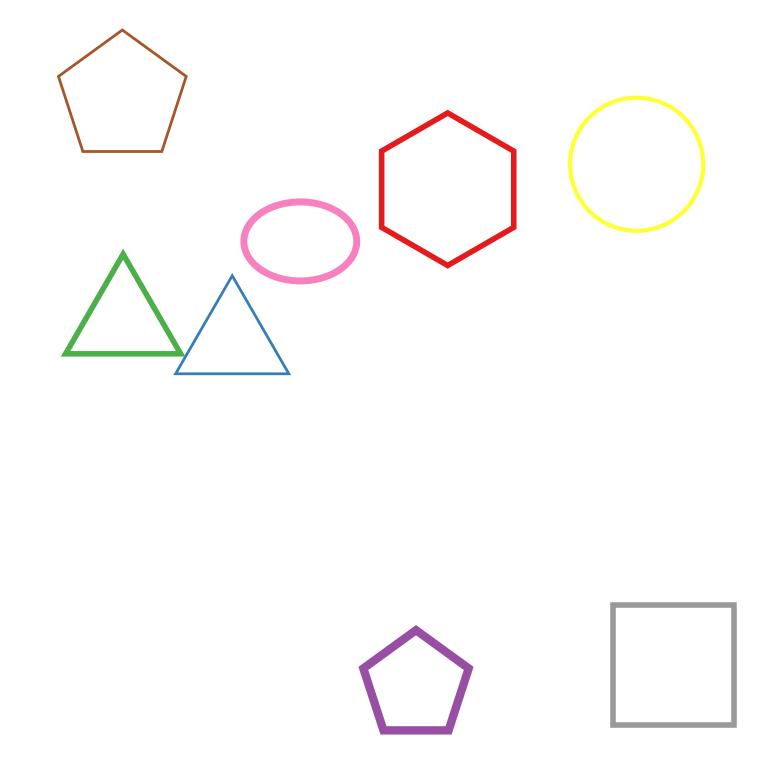[{"shape": "hexagon", "thickness": 2, "radius": 0.5, "center": [0.581, 0.754]}, {"shape": "triangle", "thickness": 1, "radius": 0.42, "center": [0.302, 0.557]}, {"shape": "triangle", "thickness": 2, "radius": 0.43, "center": [0.16, 0.584]}, {"shape": "pentagon", "thickness": 3, "radius": 0.36, "center": [0.54, 0.11]}, {"shape": "circle", "thickness": 1.5, "radius": 0.43, "center": [0.827, 0.787]}, {"shape": "pentagon", "thickness": 1, "radius": 0.44, "center": [0.159, 0.874]}, {"shape": "oval", "thickness": 2.5, "radius": 0.37, "center": [0.39, 0.686]}, {"shape": "square", "thickness": 2, "radius": 0.39, "center": [0.875, 0.136]}]